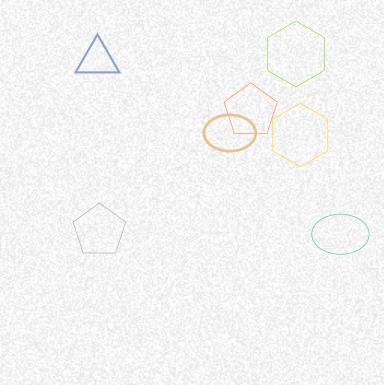[{"shape": "oval", "thickness": 0.5, "radius": 0.37, "center": [0.884, 0.392]}, {"shape": "pentagon", "thickness": 0.5, "radius": 0.36, "center": [0.651, 0.712]}, {"shape": "triangle", "thickness": 1.5, "radius": 0.33, "center": [0.253, 0.845]}, {"shape": "hexagon", "thickness": 0.5, "radius": 0.43, "center": [0.769, 0.86]}, {"shape": "hexagon", "thickness": 0.5, "radius": 0.41, "center": [0.78, 0.65]}, {"shape": "oval", "thickness": 2, "radius": 0.34, "center": [0.597, 0.655]}, {"shape": "pentagon", "thickness": 0.5, "radius": 0.36, "center": [0.258, 0.401]}]